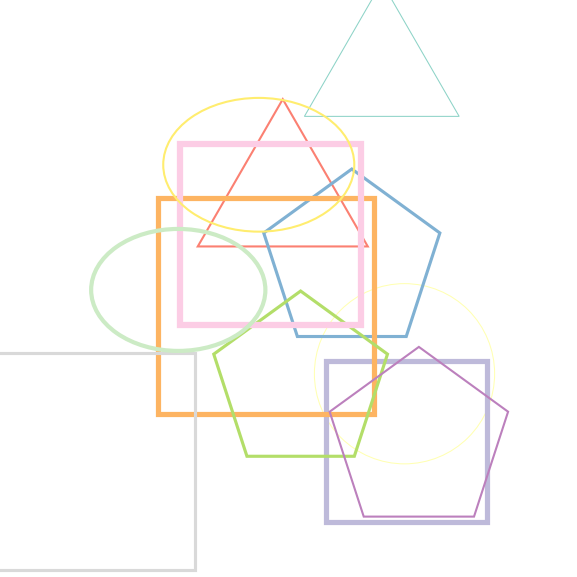[{"shape": "triangle", "thickness": 0.5, "radius": 0.77, "center": [0.661, 0.875]}, {"shape": "circle", "thickness": 0.5, "radius": 0.78, "center": [0.7, 0.352]}, {"shape": "square", "thickness": 2.5, "radius": 0.7, "center": [0.704, 0.234]}, {"shape": "triangle", "thickness": 1, "radius": 0.85, "center": [0.49, 0.657]}, {"shape": "pentagon", "thickness": 1.5, "radius": 0.8, "center": [0.609, 0.546]}, {"shape": "square", "thickness": 2.5, "radius": 0.94, "center": [0.46, 0.469]}, {"shape": "pentagon", "thickness": 1.5, "radius": 0.79, "center": [0.521, 0.337]}, {"shape": "square", "thickness": 3, "radius": 0.79, "center": [0.469, 0.593]}, {"shape": "square", "thickness": 1.5, "radius": 0.94, "center": [0.149, 0.2]}, {"shape": "pentagon", "thickness": 1, "radius": 0.81, "center": [0.725, 0.236]}, {"shape": "oval", "thickness": 2, "radius": 0.75, "center": [0.309, 0.497]}, {"shape": "oval", "thickness": 1, "radius": 0.83, "center": [0.448, 0.714]}]